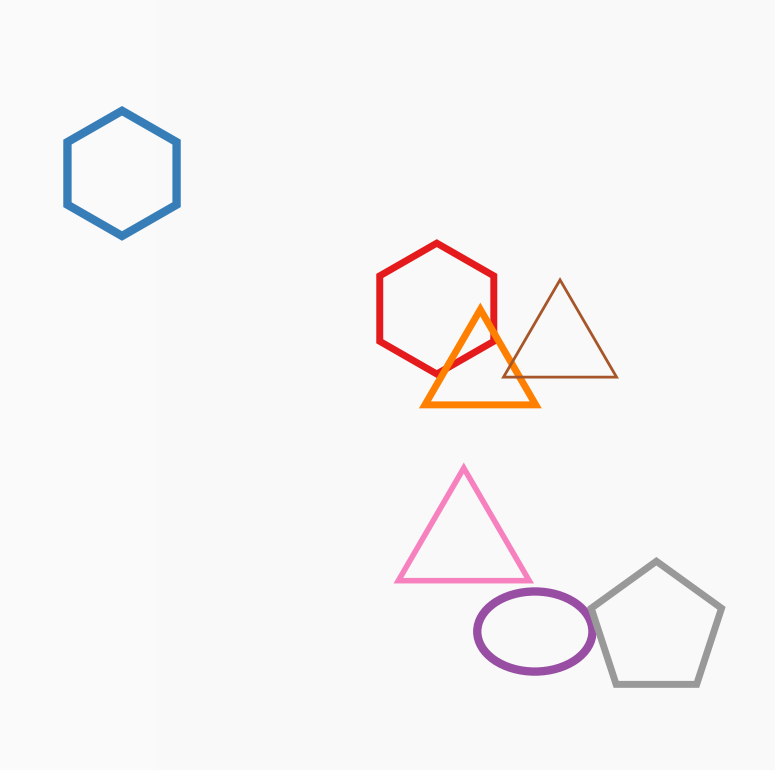[{"shape": "hexagon", "thickness": 2.5, "radius": 0.42, "center": [0.564, 0.599]}, {"shape": "hexagon", "thickness": 3, "radius": 0.41, "center": [0.157, 0.775]}, {"shape": "oval", "thickness": 3, "radius": 0.37, "center": [0.69, 0.18]}, {"shape": "triangle", "thickness": 2.5, "radius": 0.41, "center": [0.62, 0.515]}, {"shape": "triangle", "thickness": 1, "radius": 0.42, "center": [0.723, 0.552]}, {"shape": "triangle", "thickness": 2, "radius": 0.49, "center": [0.598, 0.295]}, {"shape": "pentagon", "thickness": 2.5, "radius": 0.44, "center": [0.847, 0.183]}]